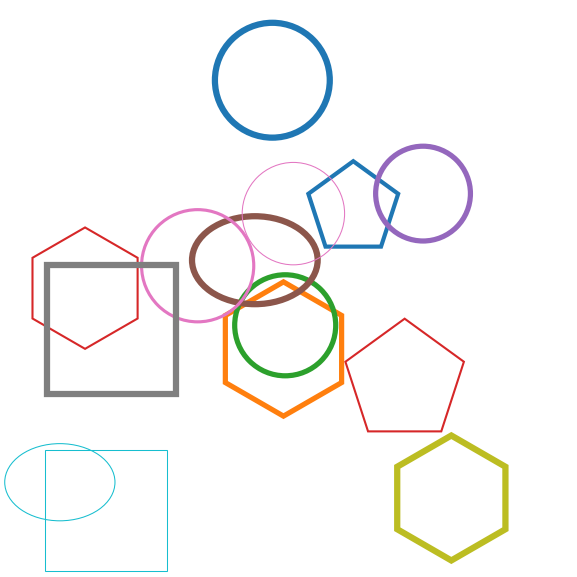[{"shape": "pentagon", "thickness": 2, "radius": 0.41, "center": [0.612, 0.638]}, {"shape": "circle", "thickness": 3, "radius": 0.5, "center": [0.472, 0.86]}, {"shape": "hexagon", "thickness": 2.5, "radius": 0.58, "center": [0.491, 0.395]}, {"shape": "circle", "thickness": 2.5, "radius": 0.44, "center": [0.494, 0.436]}, {"shape": "pentagon", "thickness": 1, "radius": 0.54, "center": [0.701, 0.339]}, {"shape": "hexagon", "thickness": 1, "radius": 0.53, "center": [0.147, 0.5]}, {"shape": "circle", "thickness": 2.5, "radius": 0.41, "center": [0.733, 0.664]}, {"shape": "oval", "thickness": 3, "radius": 0.54, "center": [0.441, 0.549]}, {"shape": "circle", "thickness": 0.5, "radius": 0.44, "center": [0.508, 0.629]}, {"shape": "circle", "thickness": 1.5, "radius": 0.49, "center": [0.342, 0.539]}, {"shape": "square", "thickness": 3, "radius": 0.56, "center": [0.194, 0.428]}, {"shape": "hexagon", "thickness": 3, "radius": 0.54, "center": [0.782, 0.137]}, {"shape": "oval", "thickness": 0.5, "radius": 0.48, "center": [0.104, 0.164]}, {"shape": "square", "thickness": 0.5, "radius": 0.53, "center": [0.184, 0.115]}]